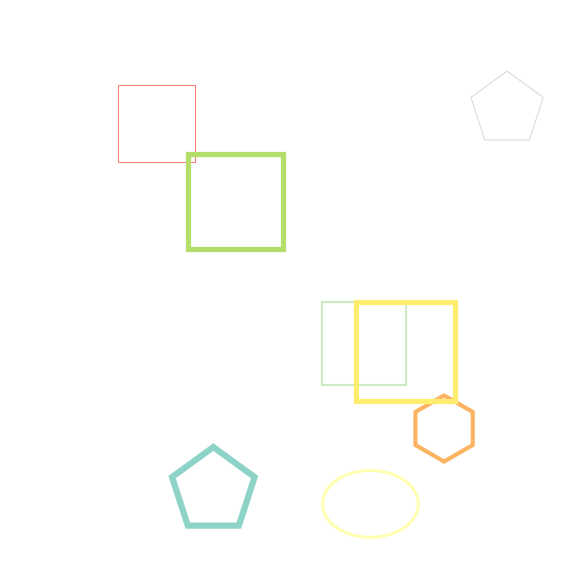[{"shape": "pentagon", "thickness": 3, "radius": 0.38, "center": [0.369, 0.15]}, {"shape": "oval", "thickness": 1.5, "radius": 0.41, "center": [0.641, 0.127]}, {"shape": "square", "thickness": 0.5, "radius": 0.33, "center": [0.27, 0.785]}, {"shape": "hexagon", "thickness": 2, "radius": 0.29, "center": [0.769, 0.257]}, {"shape": "square", "thickness": 2.5, "radius": 0.41, "center": [0.408, 0.65]}, {"shape": "pentagon", "thickness": 0.5, "radius": 0.33, "center": [0.878, 0.81]}, {"shape": "square", "thickness": 1, "radius": 0.36, "center": [0.631, 0.404]}, {"shape": "square", "thickness": 2.5, "radius": 0.43, "center": [0.702, 0.39]}]